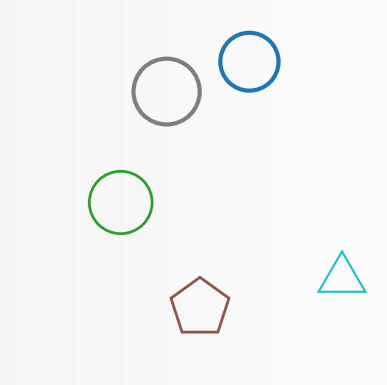[{"shape": "circle", "thickness": 3, "radius": 0.38, "center": [0.644, 0.84]}, {"shape": "circle", "thickness": 2, "radius": 0.41, "center": [0.312, 0.474]}, {"shape": "pentagon", "thickness": 2, "radius": 0.39, "center": [0.516, 0.201]}, {"shape": "circle", "thickness": 3, "radius": 0.43, "center": [0.43, 0.762]}, {"shape": "triangle", "thickness": 1.5, "radius": 0.35, "center": [0.883, 0.277]}]